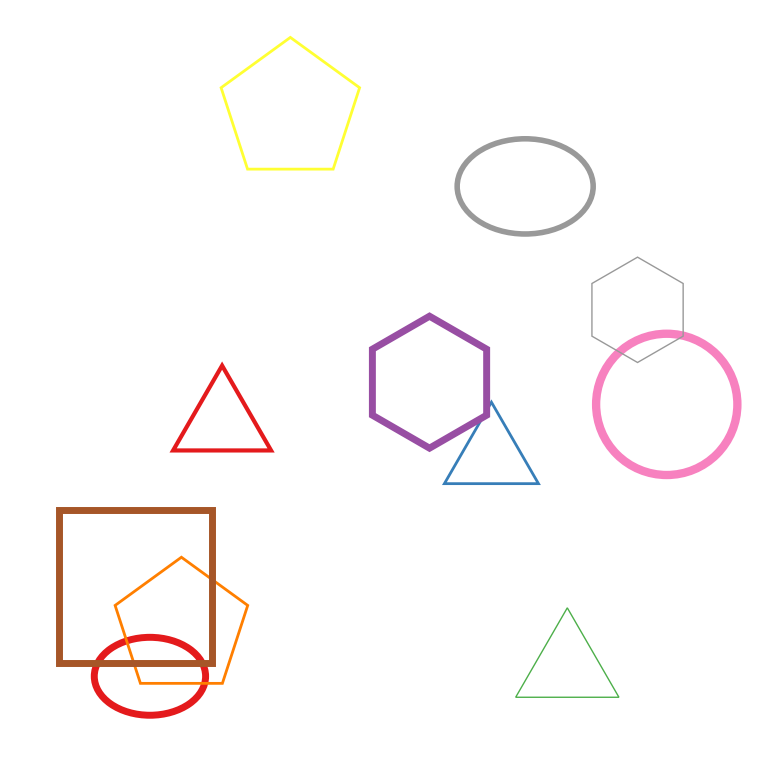[{"shape": "oval", "thickness": 2.5, "radius": 0.36, "center": [0.195, 0.122]}, {"shape": "triangle", "thickness": 1.5, "radius": 0.37, "center": [0.288, 0.452]}, {"shape": "triangle", "thickness": 1, "radius": 0.35, "center": [0.638, 0.407]}, {"shape": "triangle", "thickness": 0.5, "radius": 0.39, "center": [0.737, 0.133]}, {"shape": "hexagon", "thickness": 2.5, "radius": 0.43, "center": [0.558, 0.504]}, {"shape": "pentagon", "thickness": 1, "radius": 0.45, "center": [0.236, 0.186]}, {"shape": "pentagon", "thickness": 1, "radius": 0.47, "center": [0.377, 0.857]}, {"shape": "square", "thickness": 2.5, "radius": 0.5, "center": [0.176, 0.238]}, {"shape": "circle", "thickness": 3, "radius": 0.46, "center": [0.866, 0.475]}, {"shape": "oval", "thickness": 2, "radius": 0.44, "center": [0.682, 0.758]}, {"shape": "hexagon", "thickness": 0.5, "radius": 0.34, "center": [0.828, 0.598]}]